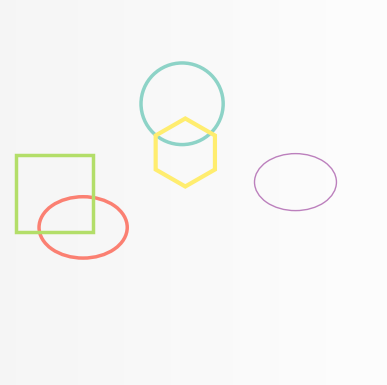[{"shape": "circle", "thickness": 2.5, "radius": 0.53, "center": [0.47, 0.73]}, {"shape": "oval", "thickness": 2.5, "radius": 0.57, "center": [0.215, 0.409]}, {"shape": "square", "thickness": 2.5, "radius": 0.5, "center": [0.14, 0.498]}, {"shape": "oval", "thickness": 1, "radius": 0.53, "center": [0.763, 0.527]}, {"shape": "hexagon", "thickness": 3, "radius": 0.44, "center": [0.478, 0.604]}]